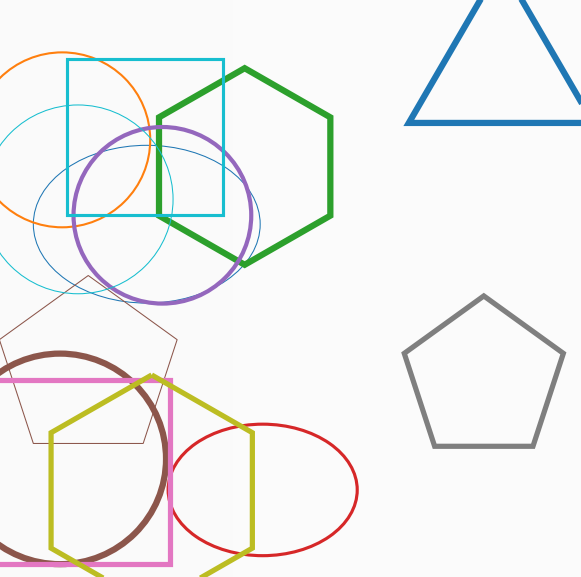[{"shape": "oval", "thickness": 0.5, "radius": 0.98, "center": [0.252, 0.611]}, {"shape": "triangle", "thickness": 3, "radius": 0.92, "center": [0.862, 0.878]}, {"shape": "circle", "thickness": 1, "radius": 0.76, "center": [0.107, 0.757]}, {"shape": "hexagon", "thickness": 3, "radius": 0.85, "center": [0.421, 0.711]}, {"shape": "oval", "thickness": 1.5, "radius": 0.81, "center": [0.452, 0.151]}, {"shape": "circle", "thickness": 2, "radius": 0.76, "center": [0.279, 0.626]}, {"shape": "circle", "thickness": 3, "radius": 0.91, "center": [0.103, 0.205]}, {"shape": "pentagon", "thickness": 0.5, "radius": 0.8, "center": [0.152, 0.361]}, {"shape": "square", "thickness": 2.5, "radius": 0.8, "center": [0.132, 0.182]}, {"shape": "pentagon", "thickness": 2.5, "radius": 0.72, "center": [0.832, 0.343]}, {"shape": "hexagon", "thickness": 2.5, "radius": 1.0, "center": [0.261, 0.15]}, {"shape": "circle", "thickness": 0.5, "radius": 0.82, "center": [0.134, 0.654]}, {"shape": "square", "thickness": 1.5, "radius": 0.67, "center": [0.25, 0.762]}]